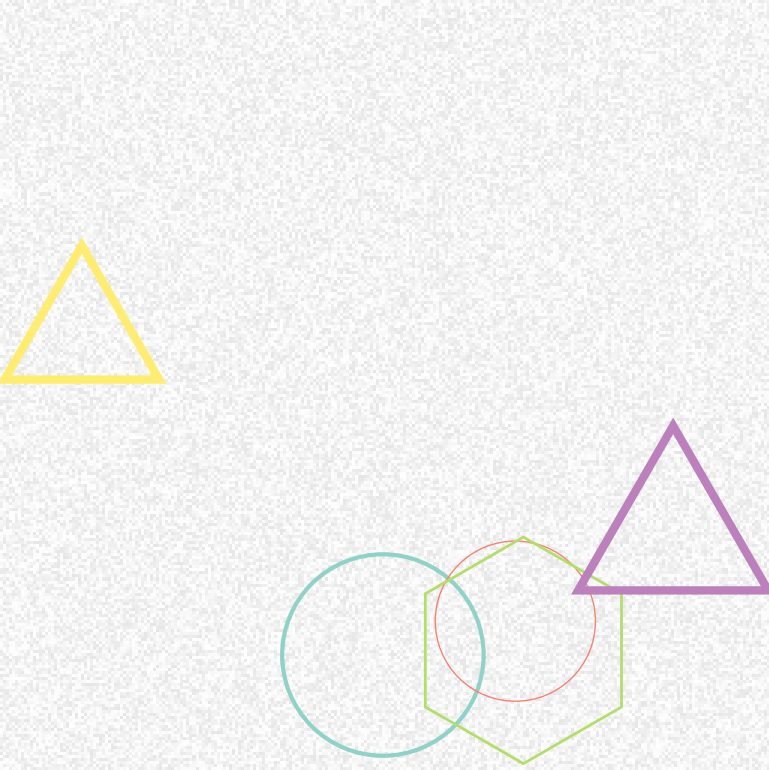[{"shape": "circle", "thickness": 1.5, "radius": 0.65, "center": [0.497, 0.149]}, {"shape": "circle", "thickness": 0.5, "radius": 0.52, "center": [0.669, 0.193]}, {"shape": "hexagon", "thickness": 1, "radius": 0.74, "center": [0.68, 0.155]}, {"shape": "triangle", "thickness": 3, "radius": 0.71, "center": [0.874, 0.304]}, {"shape": "triangle", "thickness": 3, "radius": 0.58, "center": [0.106, 0.565]}]